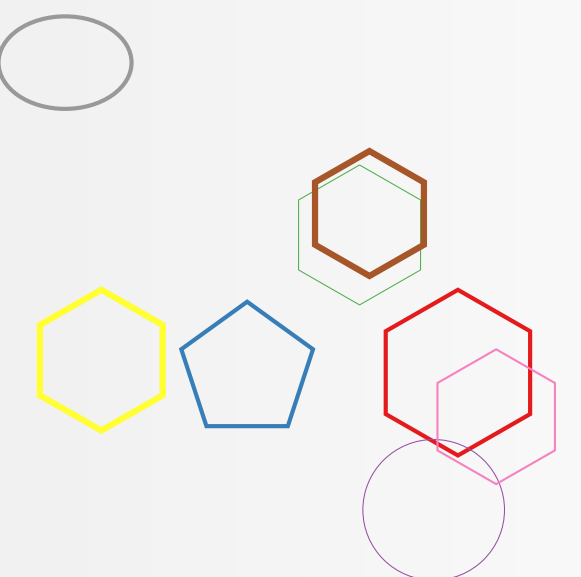[{"shape": "hexagon", "thickness": 2, "radius": 0.72, "center": [0.788, 0.354]}, {"shape": "pentagon", "thickness": 2, "radius": 0.6, "center": [0.425, 0.358]}, {"shape": "hexagon", "thickness": 0.5, "radius": 0.61, "center": [0.619, 0.592]}, {"shape": "circle", "thickness": 0.5, "radius": 0.61, "center": [0.746, 0.116]}, {"shape": "hexagon", "thickness": 3, "radius": 0.61, "center": [0.174, 0.375]}, {"shape": "hexagon", "thickness": 3, "radius": 0.54, "center": [0.636, 0.629]}, {"shape": "hexagon", "thickness": 1, "radius": 0.58, "center": [0.854, 0.278]}, {"shape": "oval", "thickness": 2, "radius": 0.57, "center": [0.112, 0.891]}]